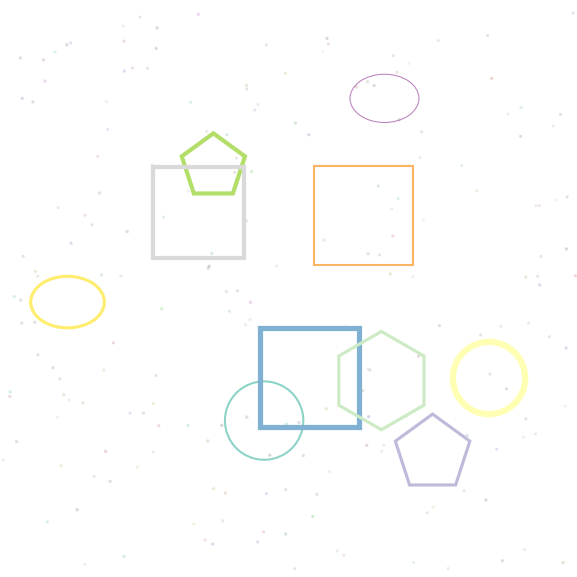[{"shape": "circle", "thickness": 1, "radius": 0.34, "center": [0.457, 0.271]}, {"shape": "circle", "thickness": 3, "radius": 0.31, "center": [0.847, 0.345]}, {"shape": "pentagon", "thickness": 1.5, "radius": 0.34, "center": [0.749, 0.214]}, {"shape": "square", "thickness": 2.5, "radius": 0.43, "center": [0.536, 0.345]}, {"shape": "square", "thickness": 1, "radius": 0.43, "center": [0.629, 0.626]}, {"shape": "pentagon", "thickness": 2, "radius": 0.29, "center": [0.369, 0.711]}, {"shape": "square", "thickness": 2, "radius": 0.39, "center": [0.344, 0.632]}, {"shape": "oval", "thickness": 0.5, "radius": 0.3, "center": [0.666, 0.829]}, {"shape": "hexagon", "thickness": 1.5, "radius": 0.43, "center": [0.66, 0.34]}, {"shape": "oval", "thickness": 1.5, "radius": 0.32, "center": [0.117, 0.476]}]